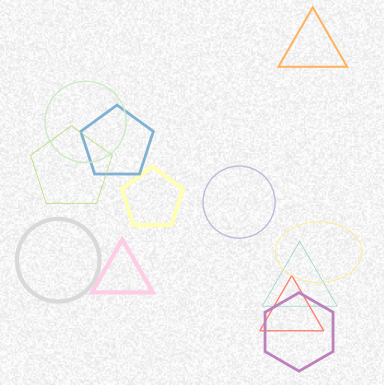[{"shape": "triangle", "thickness": 0.5, "radius": 0.56, "center": [0.778, 0.261]}, {"shape": "pentagon", "thickness": 3, "radius": 0.42, "center": [0.396, 0.483]}, {"shape": "circle", "thickness": 1, "radius": 0.47, "center": [0.621, 0.475]}, {"shape": "triangle", "thickness": 1, "radius": 0.48, "center": [0.758, 0.189]}, {"shape": "pentagon", "thickness": 2, "radius": 0.5, "center": [0.304, 0.628]}, {"shape": "triangle", "thickness": 1.5, "radius": 0.52, "center": [0.812, 0.878]}, {"shape": "pentagon", "thickness": 0.5, "radius": 0.56, "center": [0.186, 0.562]}, {"shape": "triangle", "thickness": 3, "radius": 0.46, "center": [0.318, 0.286]}, {"shape": "circle", "thickness": 3, "radius": 0.54, "center": [0.151, 0.324]}, {"shape": "hexagon", "thickness": 2, "radius": 0.51, "center": [0.777, 0.138]}, {"shape": "circle", "thickness": 1, "radius": 0.53, "center": [0.222, 0.683]}, {"shape": "oval", "thickness": 0.5, "radius": 0.56, "center": [0.828, 0.345]}]